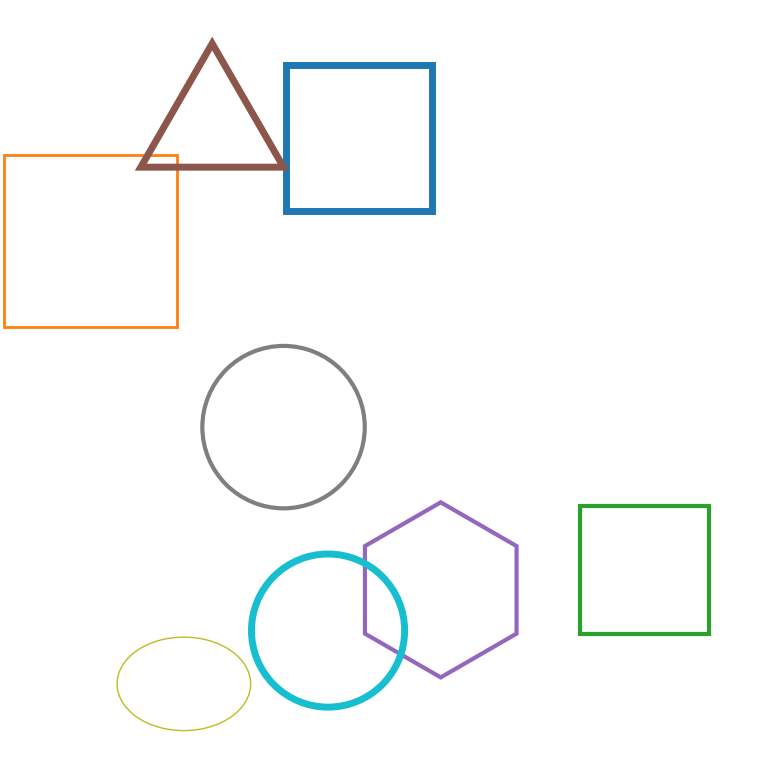[{"shape": "square", "thickness": 2.5, "radius": 0.48, "center": [0.467, 0.821]}, {"shape": "square", "thickness": 1, "radius": 0.56, "center": [0.118, 0.687]}, {"shape": "square", "thickness": 1.5, "radius": 0.42, "center": [0.837, 0.26]}, {"shape": "hexagon", "thickness": 1.5, "radius": 0.57, "center": [0.572, 0.234]}, {"shape": "triangle", "thickness": 2.5, "radius": 0.54, "center": [0.276, 0.836]}, {"shape": "circle", "thickness": 1.5, "radius": 0.53, "center": [0.368, 0.445]}, {"shape": "oval", "thickness": 0.5, "radius": 0.43, "center": [0.239, 0.112]}, {"shape": "circle", "thickness": 2.5, "radius": 0.5, "center": [0.426, 0.181]}]